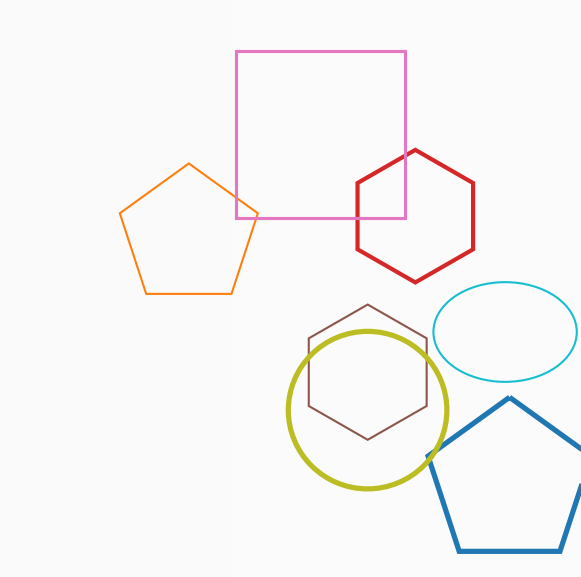[{"shape": "pentagon", "thickness": 2.5, "radius": 0.74, "center": [0.877, 0.164]}, {"shape": "pentagon", "thickness": 1, "radius": 0.62, "center": [0.325, 0.591]}, {"shape": "hexagon", "thickness": 2, "radius": 0.57, "center": [0.715, 0.625]}, {"shape": "hexagon", "thickness": 1, "radius": 0.59, "center": [0.633, 0.355]}, {"shape": "square", "thickness": 1.5, "radius": 0.72, "center": [0.552, 0.766]}, {"shape": "circle", "thickness": 2.5, "radius": 0.68, "center": [0.632, 0.289]}, {"shape": "oval", "thickness": 1, "radius": 0.62, "center": [0.869, 0.424]}]